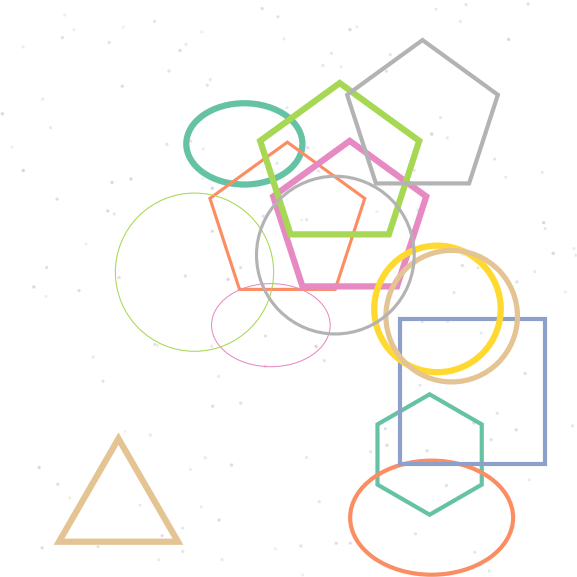[{"shape": "hexagon", "thickness": 2, "radius": 0.52, "center": [0.744, 0.212]}, {"shape": "oval", "thickness": 3, "radius": 0.5, "center": [0.423, 0.75]}, {"shape": "pentagon", "thickness": 1.5, "radius": 0.7, "center": [0.498, 0.612]}, {"shape": "oval", "thickness": 2, "radius": 0.71, "center": [0.747, 0.103]}, {"shape": "square", "thickness": 2, "radius": 0.63, "center": [0.818, 0.321]}, {"shape": "pentagon", "thickness": 3, "radius": 0.7, "center": [0.606, 0.616]}, {"shape": "oval", "thickness": 0.5, "radius": 0.51, "center": [0.469, 0.436]}, {"shape": "pentagon", "thickness": 3, "radius": 0.72, "center": [0.588, 0.71]}, {"shape": "circle", "thickness": 0.5, "radius": 0.69, "center": [0.337, 0.528]}, {"shape": "circle", "thickness": 3, "radius": 0.55, "center": [0.758, 0.464]}, {"shape": "circle", "thickness": 2.5, "radius": 0.57, "center": [0.782, 0.452]}, {"shape": "triangle", "thickness": 3, "radius": 0.59, "center": [0.205, 0.121]}, {"shape": "circle", "thickness": 1.5, "radius": 0.68, "center": [0.581, 0.557]}, {"shape": "pentagon", "thickness": 2, "radius": 0.69, "center": [0.732, 0.793]}]